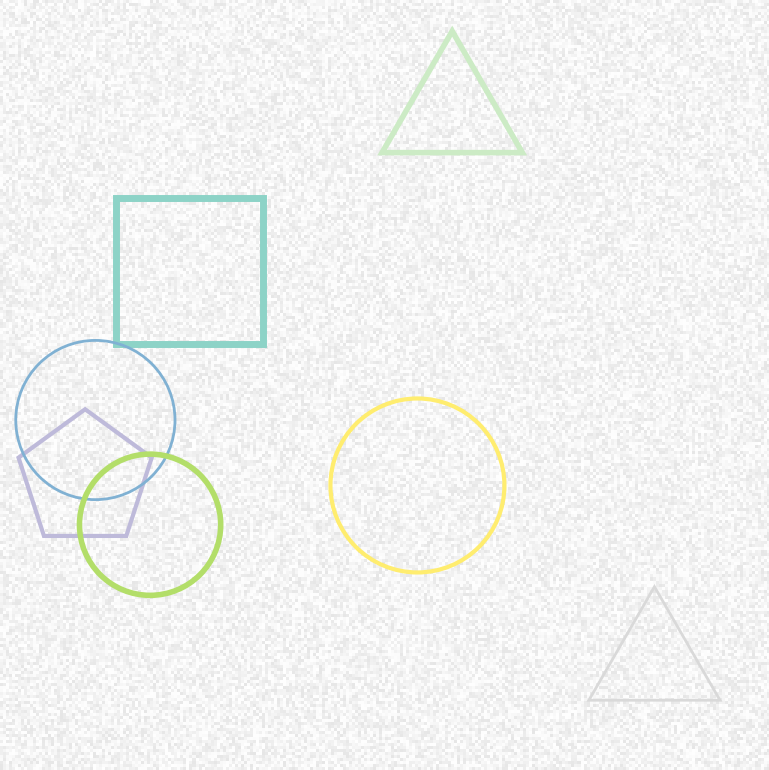[{"shape": "square", "thickness": 2.5, "radius": 0.47, "center": [0.246, 0.649]}, {"shape": "pentagon", "thickness": 1.5, "radius": 0.45, "center": [0.111, 0.378]}, {"shape": "circle", "thickness": 1, "radius": 0.52, "center": [0.124, 0.455]}, {"shape": "circle", "thickness": 2, "radius": 0.46, "center": [0.195, 0.319]}, {"shape": "triangle", "thickness": 1, "radius": 0.49, "center": [0.85, 0.14]}, {"shape": "triangle", "thickness": 2, "radius": 0.53, "center": [0.587, 0.854]}, {"shape": "circle", "thickness": 1.5, "radius": 0.56, "center": [0.542, 0.37]}]